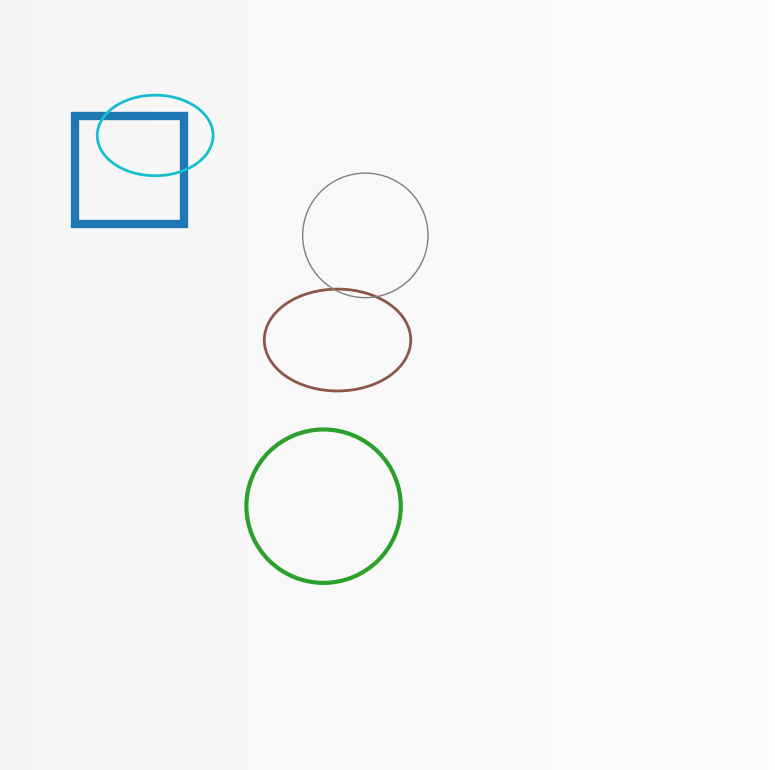[{"shape": "square", "thickness": 3, "radius": 0.35, "center": [0.167, 0.78]}, {"shape": "circle", "thickness": 1.5, "radius": 0.5, "center": [0.418, 0.343]}, {"shape": "oval", "thickness": 1, "radius": 0.47, "center": [0.436, 0.558]}, {"shape": "circle", "thickness": 0.5, "radius": 0.4, "center": [0.471, 0.694]}, {"shape": "oval", "thickness": 1, "radius": 0.37, "center": [0.2, 0.824]}]